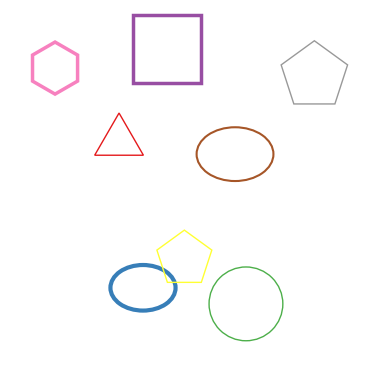[{"shape": "triangle", "thickness": 1, "radius": 0.37, "center": [0.309, 0.633]}, {"shape": "oval", "thickness": 3, "radius": 0.42, "center": [0.371, 0.252]}, {"shape": "circle", "thickness": 1, "radius": 0.48, "center": [0.639, 0.211]}, {"shape": "square", "thickness": 2.5, "radius": 0.44, "center": [0.433, 0.873]}, {"shape": "pentagon", "thickness": 1, "radius": 0.37, "center": [0.479, 0.327]}, {"shape": "oval", "thickness": 1.5, "radius": 0.5, "center": [0.61, 0.6]}, {"shape": "hexagon", "thickness": 2.5, "radius": 0.34, "center": [0.143, 0.823]}, {"shape": "pentagon", "thickness": 1, "radius": 0.45, "center": [0.817, 0.803]}]